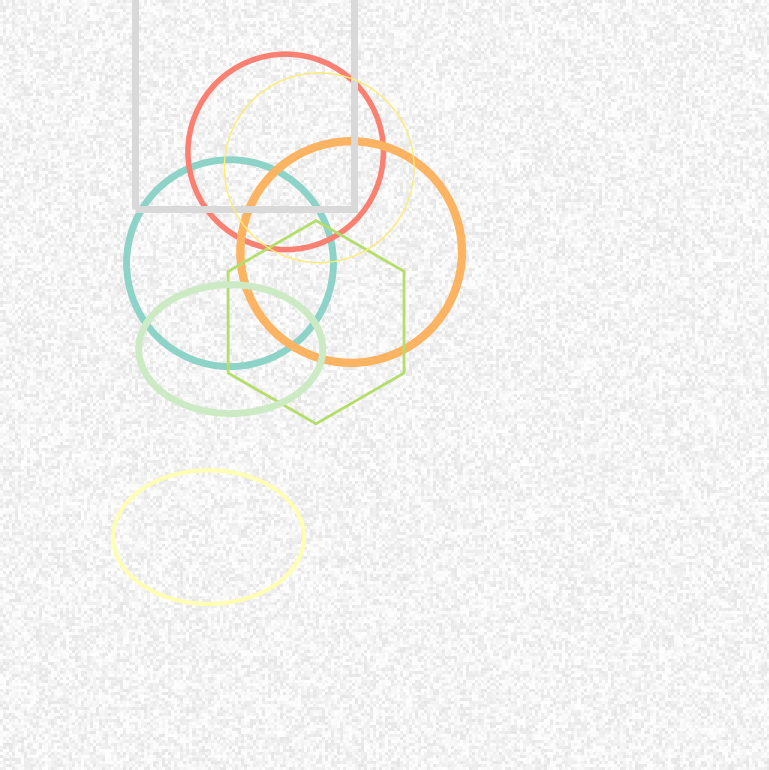[{"shape": "circle", "thickness": 2.5, "radius": 0.67, "center": [0.299, 0.658]}, {"shape": "oval", "thickness": 1.5, "radius": 0.62, "center": [0.271, 0.302]}, {"shape": "circle", "thickness": 2, "radius": 0.63, "center": [0.371, 0.803]}, {"shape": "circle", "thickness": 3, "radius": 0.72, "center": [0.456, 0.673]}, {"shape": "hexagon", "thickness": 1, "radius": 0.66, "center": [0.41, 0.582]}, {"shape": "square", "thickness": 2.5, "radius": 0.71, "center": [0.318, 0.872]}, {"shape": "oval", "thickness": 2.5, "radius": 0.6, "center": [0.3, 0.547]}, {"shape": "circle", "thickness": 0.5, "radius": 0.62, "center": [0.415, 0.782]}]